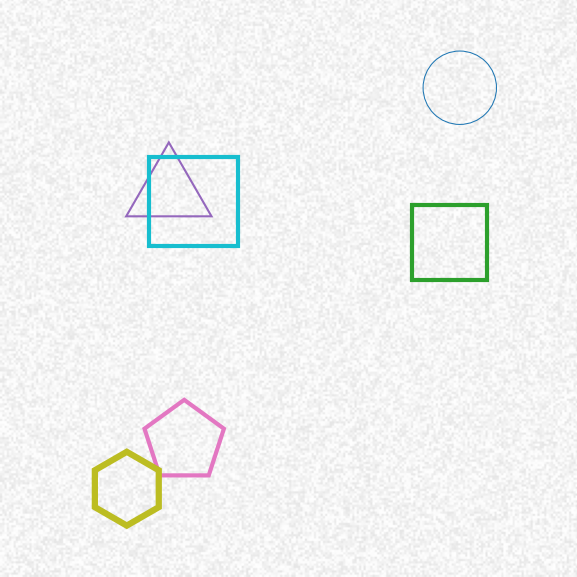[{"shape": "circle", "thickness": 0.5, "radius": 0.32, "center": [0.796, 0.847]}, {"shape": "square", "thickness": 2, "radius": 0.32, "center": [0.778, 0.579]}, {"shape": "triangle", "thickness": 1, "radius": 0.43, "center": [0.292, 0.667]}, {"shape": "pentagon", "thickness": 2, "radius": 0.36, "center": [0.319, 0.234]}, {"shape": "hexagon", "thickness": 3, "radius": 0.32, "center": [0.22, 0.153]}, {"shape": "square", "thickness": 2, "radius": 0.38, "center": [0.335, 0.651]}]